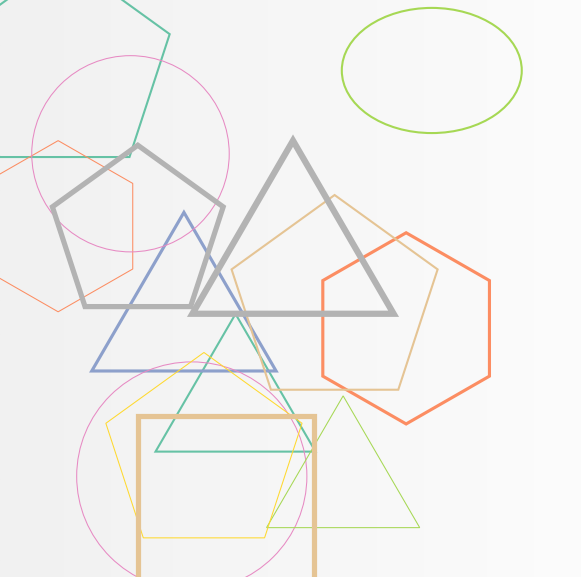[{"shape": "pentagon", "thickness": 1, "radius": 0.95, "center": [0.111, 0.881]}, {"shape": "triangle", "thickness": 1, "radius": 0.79, "center": [0.405, 0.297]}, {"shape": "hexagon", "thickness": 1.5, "radius": 0.83, "center": [0.699, 0.431]}, {"shape": "hexagon", "thickness": 0.5, "radius": 0.74, "center": [0.1, 0.607]}, {"shape": "triangle", "thickness": 1.5, "radius": 0.92, "center": [0.316, 0.448]}, {"shape": "circle", "thickness": 0.5, "radius": 0.85, "center": [0.224, 0.733]}, {"shape": "circle", "thickness": 0.5, "radius": 0.99, "center": [0.33, 0.174]}, {"shape": "oval", "thickness": 1, "radius": 0.77, "center": [0.743, 0.877]}, {"shape": "triangle", "thickness": 0.5, "radius": 0.76, "center": [0.59, 0.162]}, {"shape": "pentagon", "thickness": 0.5, "radius": 0.89, "center": [0.351, 0.211]}, {"shape": "square", "thickness": 2.5, "radius": 0.76, "center": [0.389, 0.127]}, {"shape": "pentagon", "thickness": 1, "radius": 0.93, "center": [0.576, 0.475]}, {"shape": "triangle", "thickness": 3, "radius": 1.0, "center": [0.504, 0.556]}, {"shape": "pentagon", "thickness": 2.5, "radius": 0.77, "center": [0.237, 0.593]}]